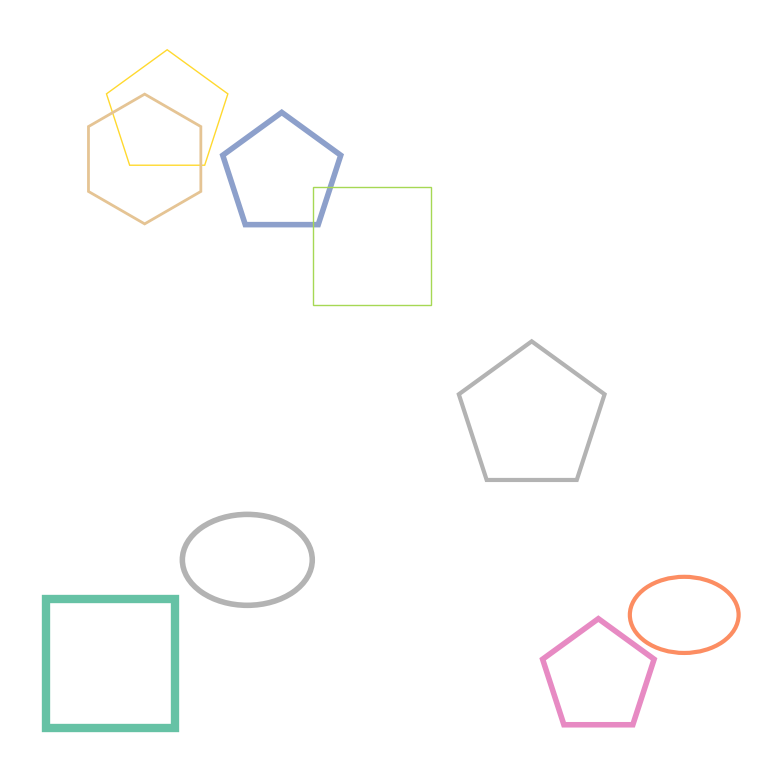[{"shape": "square", "thickness": 3, "radius": 0.42, "center": [0.144, 0.138]}, {"shape": "oval", "thickness": 1.5, "radius": 0.35, "center": [0.889, 0.201]}, {"shape": "pentagon", "thickness": 2, "radius": 0.4, "center": [0.366, 0.773]}, {"shape": "pentagon", "thickness": 2, "radius": 0.38, "center": [0.777, 0.12]}, {"shape": "square", "thickness": 0.5, "radius": 0.39, "center": [0.483, 0.681]}, {"shape": "pentagon", "thickness": 0.5, "radius": 0.41, "center": [0.217, 0.852]}, {"shape": "hexagon", "thickness": 1, "radius": 0.42, "center": [0.188, 0.793]}, {"shape": "oval", "thickness": 2, "radius": 0.42, "center": [0.321, 0.273]}, {"shape": "pentagon", "thickness": 1.5, "radius": 0.5, "center": [0.691, 0.457]}]